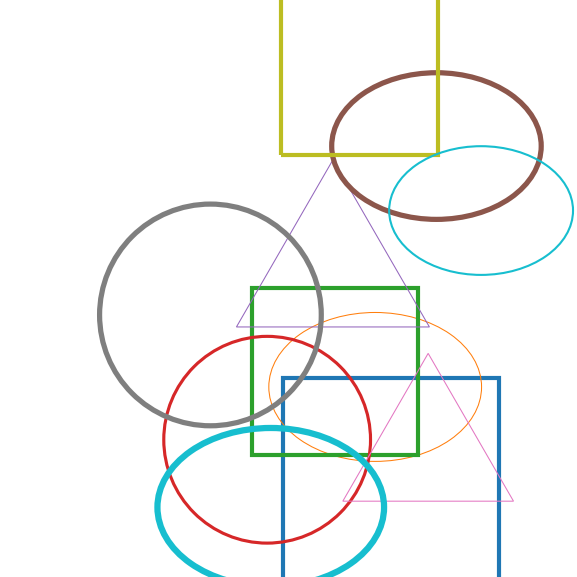[{"shape": "square", "thickness": 2, "radius": 0.94, "center": [0.678, 0.158]}, {"shape": "oval", "thickness": 0.5, "radius": 0.92, "center": [0.65, 0.329]}, {"shape": "square", "thickness": 2, "radius": 0.72, "center": [0.58, 0.356]}, {"shape": "circle", "thickness": 1.5, "radius": 0.9, "center": [0.463, 0.238]}, {"shape": "triangle", "thickness": 0.5, "radius": 0.96, "center": [0.576, 0.529]}, {"shape": "oval", "thickness": 2.5, "radius": 0.91, "center": [0.756, 0.746]}, {"shape": "triangle", "thickness": 0.5, "radius": 0.85, "center": [0.741, 0.217]}, {"shape": "circle", "thickness": 2.5, "radius": 0.96, "center": [0.364, 0.454]}, {"shape": "square", "thickness": 2, "radius": 0.68, "center": [0.622, 0.867]}, {"shape": "oval", "thickness": 3, "radius": 0.98, "center": [0.469, 0.121]}, {"shape": "oval", "thickness": 1, "radius": 0.8, "center": [0.833, 0.635]}]